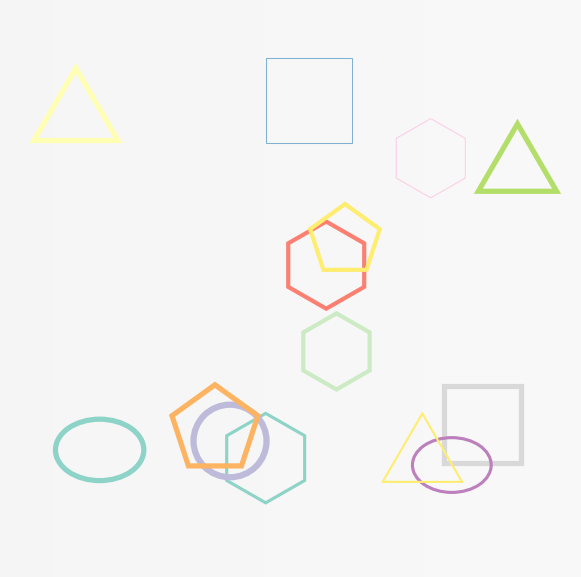[{"shape": "oval", "thickness": 2.5, "radius": 0.38, "center": [0.171, 0.22]}, {"shape": "hexagon", "thickness": 1.5, "radius": 0.39, "center": [0.457, 0.206]}, {"shape": "triangle", "thickness": 2.5, "radius": 0.42, "center": [0.131, 0.798]}, {"shape": "circle", "thickness": 3, "radius": 0.31, "center": [0.396, 0.236]}, {"shape": "hexagon", "thickness": 2, "radius": 0.38, "center": [0.561, 0.54]}, {"shape": "square", "thickness": 0.5, "radius": 0.37, "center": [0.531, 0.824]}, {"shape": "pentagon", "thickness": 2.5, "radius": 0.39, "center": [0.37, 0.255]}, {"shape": "triangle", "thickness": 2.5, "radius": 0.39, "center": [0.89, 0.707]}, {"shape": "hexagon", "thickness": 0.5, "radius": 0.34, "center": [0.741, 0.725]}, {"shape": "square", "thickness": 2.5, "radius": 0.33, "center": [0.83, 0.264]}, {"shape": "oval", "thickness": 1.5, "radius": 0.34, "center": [0.777, 0.194]}, {"shape": "hexagon", "thickness": 2, "radius": 0.33, "center": [0.579, 0.391]}, {"shape": "pentagon", "thickness": 2, "radius": 0.31, "center": [0.593, 0.583]}, {"shape": "triangle", "thickness": 1, "radius": 0.39, "center": [0.727, 0.204]}]